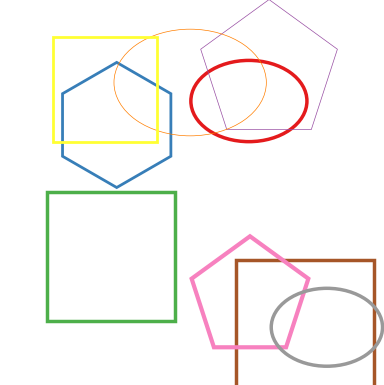[{"shape": "oval", "thickness": 2.5, "radius": 0.75, "center": [0.647, 0.738]}, {"shape": "hexagon", "thickness": 2, "radius": 0.81, "center": [0.303, 0.675]}, {"shape": "square", "thickness": 2.5, "radius": 0.84, "center": [0.289, 0.335]}, {"shape": "pentagon", "thickness": 0.5, "radius": 0.93, "center": [0.699, 0.814]}, {"shape": "oval", "thickness": 0.5, "radius": 0.99, "center": [0.494, 0.786]}, {"shape": "square", "thickness": 2, "radius": 0.68, "center": [0.273, 0.767]}, {"shape": "square", "thickness": 2.5, "radius": 0.9, "center": [0.792, 0.145]}, {"shape": "pentagon", "thickness": 3, "radius": 0.8, "center": [0.649, 0.227]}, {"shape": "oval", "thickness": 2.5, "radius": 0.72, "center": [0.849, 0.15]}]